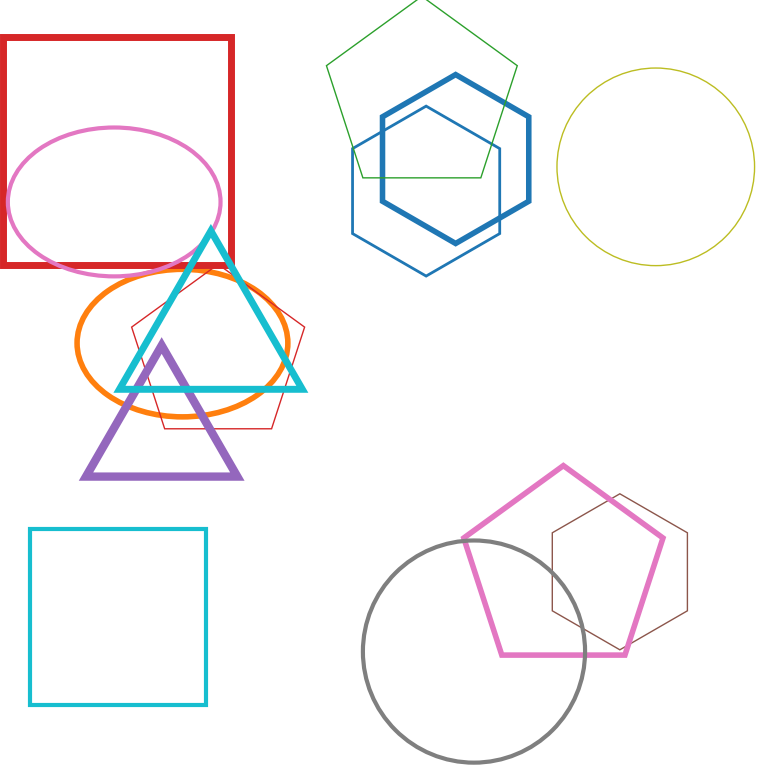[{"shape": "hexagon", "thickness": 2, "radius": 0.55, "center": [0.592, 0.793]}, {"shape": "hexagon", "thickness": 1, "radius": 0.55, "center": [0.553, 0.752]}, {"shape": "oval", "thickness": 2, "radius": 0.68, "center": [0.237, 0.554]}, {"shape": "pentagon", "thickness": 0.5, "radius": 0.65, "center": [0.548, 0.874]}, {"shape": "pentagon", "thickness": 0.5, "radius": 0.59, "center": [0.283, 0.539]}, {"shape": "square", "thickness": 2.5, "radius": 0.74, "center": [0.152, 0.804]}, {"shape": "triangle", "thickness": 3, "radius": 0.57, "center": [0.21, 0.438]}, {"shape": "hexagon", "thickness": 0.5, "radius": 0.51, "center": [0.805, 0.257]}, {"shape": "pentagon", "thickness": 2, "radius": 0.68, "center": [0.732, 0.259]}, {"shape": "oval", "thickness": 1.5, "radius": 0.69, "center": [0.148, 0.738]}, {"shape": "circle", "thickness": 1.5, "radius": 0.72, "center": [0.616, 0.154]}, {"shape": "circle", "thickness": 0.5, "radius": 0.64, "center": [0.852, 0.783]}, {"shape": "square", "thickness": 1.5, "radius": 0.57, "center": [0.153, 0.199]}, {"shape": "triangle", "thickness": 2.5, "radius": 0.69, "center": [0.274, 0.563]}]